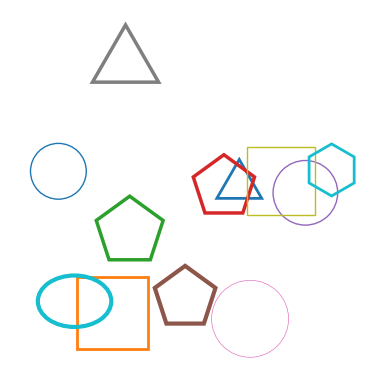[{"shape": "circle", "thickness": 1, "radius": 0.36, "center": [0.152, 0.555]}, {"shape": "triangle", "thickness": 2, "radius": 0.34, "center": [0.621, 0.518]}, {"shape": "square", "thickness": 2, "radius": 0.46, "center": [0.293, 0.188]}, {"shape": "pentagon", "thickness": 2.5, "radius": 0.46, "center": [0.337, 0.399]}, {"shape": "pentagon", "thickness": 2.5, "radius": 0.42, "center": [0.582, 0.514]}, {"shape": "circle", "thickness": 1, "radius": 0.42, "center": [0.793, 0.499]}, {"shape": "pentagon", "thickness": 3, "radius": 0.41, "center": [0.481, 0.227]}, {"shape": "circle", "thickness": 0.5, "radius": 0.5, "center": [0.65, 0.172]}, {"shape": "triangle", "thickness": 2.5, "radius": 0.5, "center": [0.326, 0.836]}, {"shape": "square", "thickness": 1, "radius": 0.44, "center": [0.729, 0.53]}, {"shape": "oval", "thickness": 3, "radius": 0.48, "center": [0.194, 0.218]}, {"shape": "hexagon", "thickness": 2, "radius": 0.34, "center": [0.861, 0.559]}]